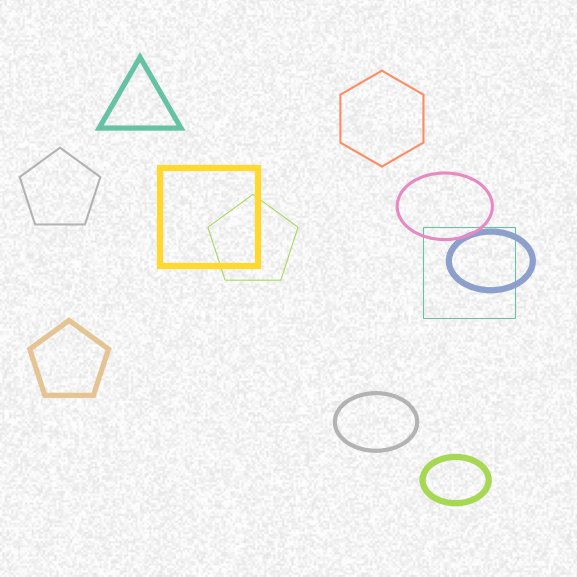[{"shape": "square", "thickness": 0.5, "radius": 0.4, "center": [0.812, 0.527]}, {"shape": "triangle", "thickness": 2.5, "radius": 0.41, "center": [0.243, 0.818]}, {"shape": "hexagon", "thickness": 1, "radius": 0.42, "center": [0.661, 0.794]}, {"shape": "oval", "thickness": 3, "radius": 0.36, "center": [0.85, 0.547]}, {"shape": "oval", "thickness": 1.5, "radius": 0.41, "center": [0.77, 0.642]}, {"shape": "oval", "thickness": 3, "radius": 0.29, "center": [0.789, 0.168]}, {"shape": "pentagon", "thickness": 0.5, "radius": 0.41, "center": [0.438, 0.58]}, {"shape": "square", "thickness": 3, "radius": 0.42, "center": [0.362, 0.624]}, {"shape": "pentagon", "thickness": 2.5, "radius": 0.36, "center": [0.12, 0.373]}, {"shape": "pentagon", "thickness": 1, "radius": 0.37, "center": [0.104, 0.67]}, {"shape": "oval", "thickness": 2, "radius": 0.36, "center": [0.651, 0.268]}]